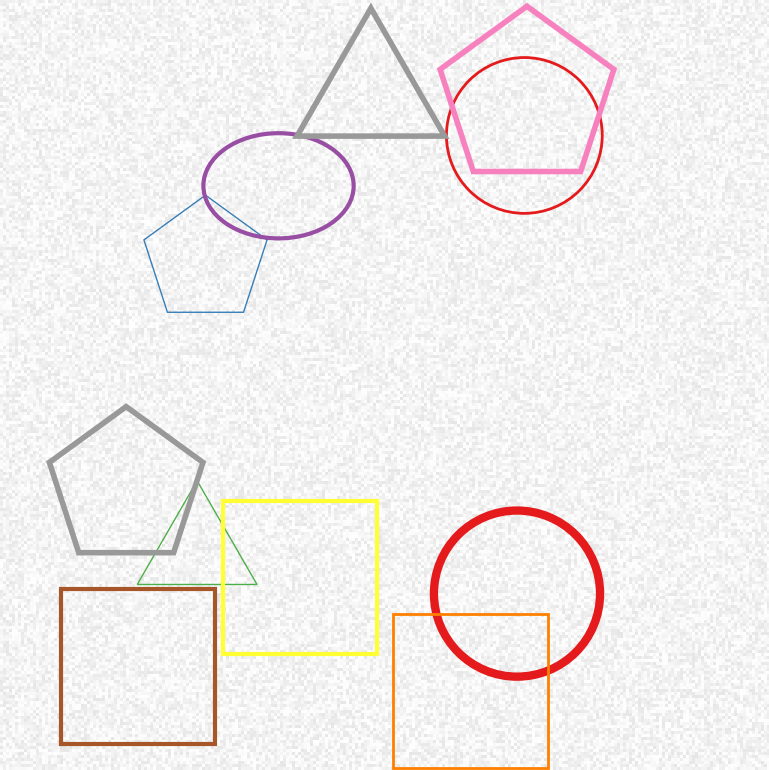[{"shape": "circle", "thickness": 1, "radius": 0.51, "center": [0.681, 0.824]}, {"shape": "circle", "thickness": 3, "radius": 0.54, "center": [0.671, 0.229]}, {"shape": "pentagon", "thickness": 0.5, "radius": 0.42, "center": [0.267, 0.662]}, {"shape": "triangle", "thickness": 0.5, "radius": 0.45, "center": [0.256, 0.286]}, {"shape": "oval", "thickness": 1.5, "radius": 0.49, "center": [0.362, 0.759]}, {"shape": "square", "thickness": 1, "radius": 0.5, "center": [0.611, 0.103]}, {"shape": "square", "thickness": 1.5, "radius": 0.5, "center": [0.389, 0.25]}, {"shape": "square", "thickness": 1.5, "radius": 0.5, "center": [0.179, 0.134]}, {"shape": "pentagon", "thickness": 2, "radius": 0.59, "center": [0.684, 0.873]}, {"shape": "pentagon", "thickness": 2, "radius": 0.52, "center": [0.164, 0.367]}, {"shape": "triangle", "thickness": 2, "radius": 0.55, "center": [0.482, 0.879]}]